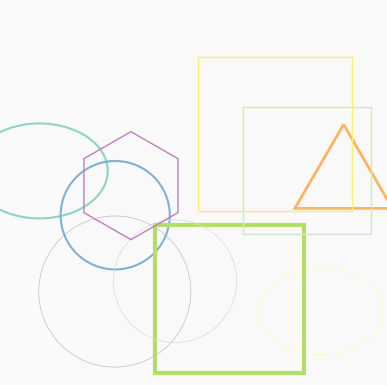[{"shape": "oval", "thickness": 1.5, "radius": 0.88, "center": [0.102, 0.556]}, {"shape": "oval", "thickness": 0.5, "radius": 0.8, "center": [0.829, 0.191]}, {"shape": "circle", "thickness": 0.5, "radius": 0.98, "center": [0.296, 0.243]}, {"shape": "circle", "thickness": 1.5, "radius": 0.7, "center": [0.297, 0.441]}, {"shape": "triangle", "thickness": 2, "radius": 0.73, "center": [0.887, 0.531]}, {"shape": "square", "thickness": 3, "radius": 0.96, "center": [0.592, 0.224]}, {"shape": "circle", "thickness": 0.5, "radius": 0.8, "center": [0.452, 0.27]}, {"shape": "hexagon", "thickness": 1, "radius": 0.7, "center": [0.338, 0.518]}, {"shape": "square", "thickness": 1, "radius": 0.82, "center": [0.792, 0.558]}, {"shape": "square", "thickness": 1, "radius": 1.0, "center": [0.71, 0.652]}]